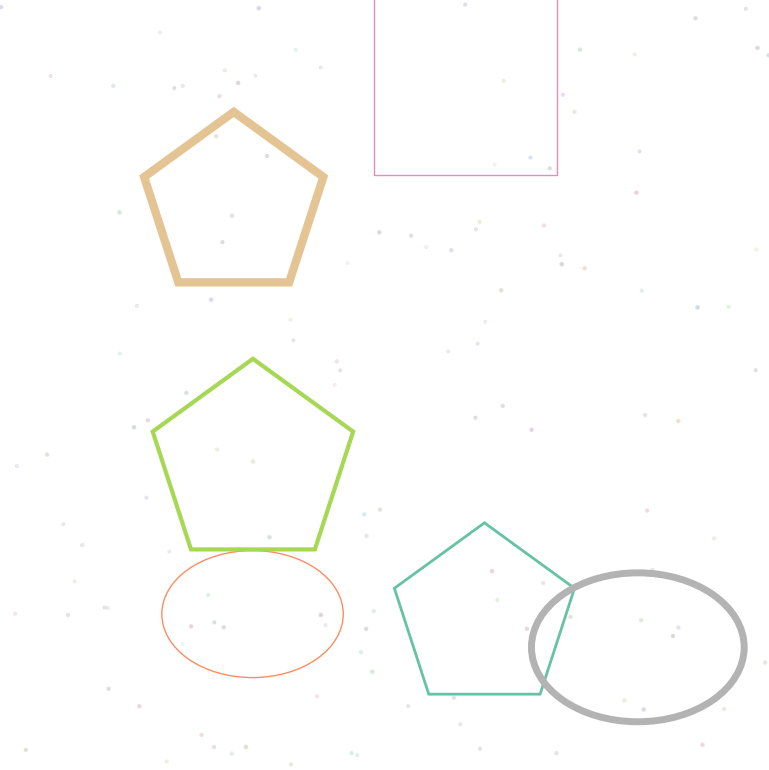[{"shape": "pentagon", "thickness": 1, "radius": 0.61, "center": [0.629, 0.198]}, {"shape": "oval", "thickness": 0.5, "radius": 0.59, "center": [0.328, 0.202]}, {"shape": "square", "thickness": 0.5, "radius": 0.59, "center": [0.605, 0.892]}, {"shape": "pentagon", "thickness": 1.5, "radius": 0.68, "center": [0.328, 0.397]}, {"shape": "pentagon", "thickness": 3, "radius": 0.61, "center": [0.304, 0.732]}, {"shape": "oval", "thickness": 2.5, "radius": 0.69, "center": [0.828, 0.159]}]